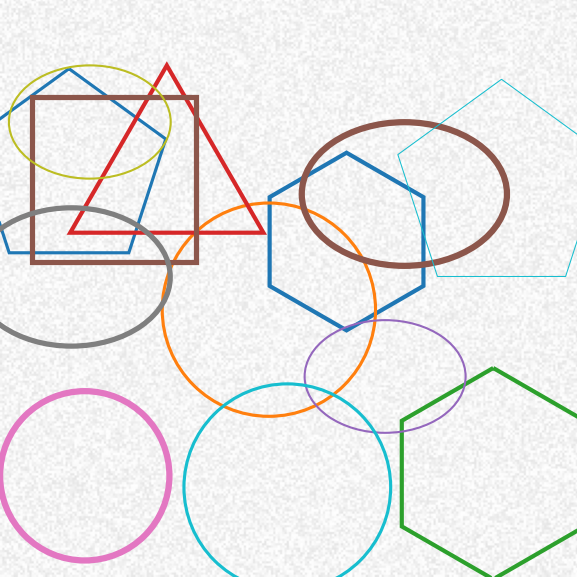[{"shape": "pentagon", "thickness": 1.5, "radius": 0.88, "center": [0.119, 0.704]}, {"shape": "hexagon", "thickness": 2, "radius": 0.77, "center": [0.6, 0.581]}, {"shape": "circle", "thickness": 1.5, "radius": 0.92, "center": [0.466, 0.463]}, {"shape": "hexagon", "thickness": 2, "radius": 0.91, "center": [0.854, 0.179]}, {"shape": "triangle", "thickness": 2, "radius": 0.97, "center": [0.289, 0.693]}, {"shape": "oval", "thickness": 1, "radius": 0.7, "center": [0.667, 0.347]}, {"shape": "square", "thickness": 2.5, "radius": 0.71, "center": [0.197, 0.688]}, {"shape": "oval", "thickness": 3, "radius": 0.89, "center": [0.7, 0.663]}, {"shape": "circle", "thickness": 3, "radius": 0.73, "center": [0.147, 0.175]}, {"shape": "oval", "thickness": 2.5, "radius": 0.86, "center": [0.124, 0.52]}, {"shape": "oval", "thickness": 1, "radius": 0.7, "center": [0.156, 0.788]}, {"shape": "circle", "thickness": 1.5, "radius": 0.89, "center": [0.498, 0.155]}, {"shape": "pentagon", "thickness": 0.5, "radius": 0.94, "center": [0.868, 0.673]}]